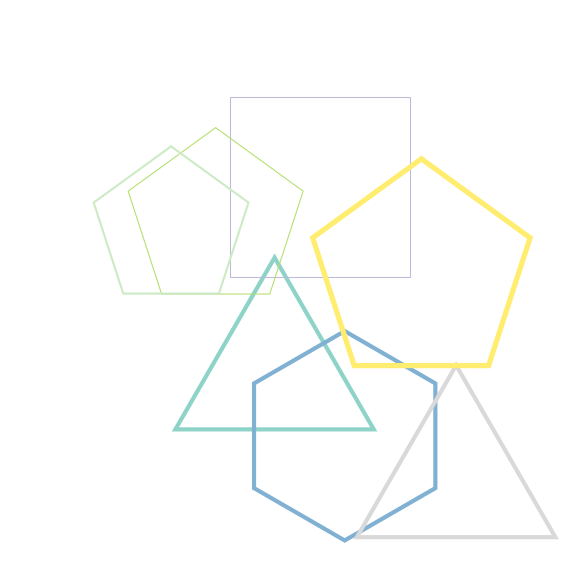[{"shape": "triangle", "thickness": 2, "radius": 0.99, "center": [0.475, 0.355]}, {"shape": "square", "thickness": 0.5, "radius": 0.78, "center": [0.554, 0.676]}, {"shape": "hexagon", "thickness": 2, "radius": 0.91, "center": [0.597, 0.245]}, {"shape": "pentagon", "thickness": 0.5, "radius": 0.8, "center": [0.373, 0.619]}, {"shape": "triangle", "thickness": 2, "radius": 0.99, "center": [0.79, 0.168]}, {"shape": "pentagon", "thickness": 1, "radius": 0.7, "center": [0.296, 0.605]}, {"shape": "pentagon", "thickness": 2.5, "radius": 0.99, "center": [0.73, 0.526]}]